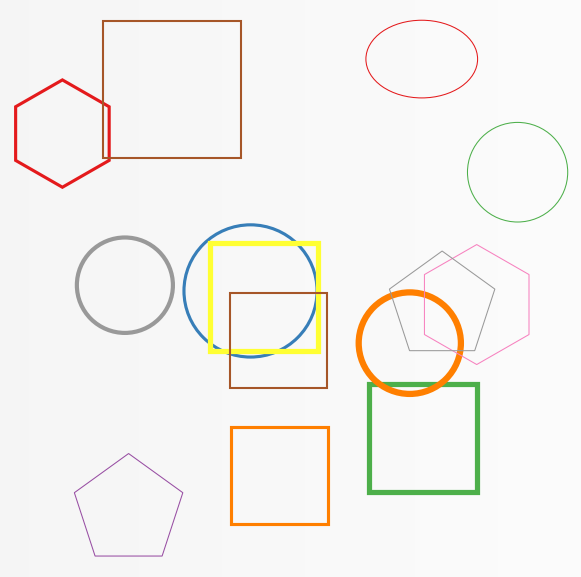[{"shape": "hexagon", "thickness": 1.5, "radius": 0.46, "center": [0.107, 0.768]}, {"shape": "oval", "thickness": 0.5, "radius": 0.48, "center": [0.726, 0.897]}, {"shape": "circle", "thickness": 1.5, "radius": 0.57, "center": [0.431, 0.495]}, {"shape": "square", "thickness": 2.5, "radius": 0.47, "center": [0.728, 0.24]}, {"shape": "circle", "thickness": 0.5, "radius": 0.43, "center": [0.89, 0.701]}, {"shape": "pentagon", "thickness": 0.5, "radius": 0.49, "center": [0.221, 0.116]}, {"shape": "circle", "thickness": 3, "radius": 0.44, "center": [0.705, 0.405]}, {"shape": "square", "thickness": 1.5, "radius": 0.42, "center": [0.481, 0.176]}, {"shape": "square", "thickness": 2.5, "radius": 0.47, "center": [0.454, 0.484]}, {"shape": "square", "thickness": 1, "radius": 0.41, "center": [0.479, 0.41]}, {"shape": "square", "thickness": 1, "radius": 0.59, "center": [0.296, 0.844]}, {"shape": "hexagon", "thickness": 0.5, "radius": 0.52, "center": [0.82, 0.472]}, {"shape": "pentagon", "thickness": 0.5, "radius": 0.48, "center": [0.761, 0.469]}, {"shape": "circle", "thickness": 2, "radius": 0.41, "center": [0.215, 0.505]}]